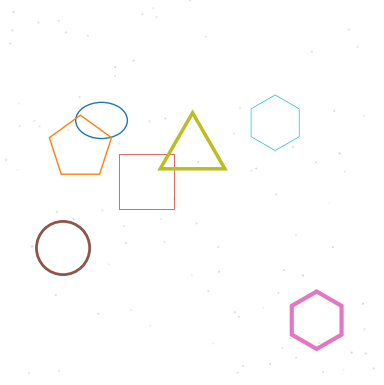[{"shape": "oval", "thickness": 1, "radius": 0.34, "center": [0.264, 0.687]}, {"shape": "pentagon", "thickness": 1, "radius": 0.42, "center": [0.209, 0.616]}, {"shape": "square", "thickness": 0.5, "radius": 0.35, "center": [0.381, 0.529]}, {"shape": "circle", "thickness": 2, "radius": 0.35, "center": [0.164, 0.356]}, {"shape": "hexagon", "thickness": 3, "radius": 0.37, "center": [0.823, 0.168]}, {"shape": "triangle", "thickness": 2.5, "radius": 0.48, "center": [0.5, 0.61]}, {"shape": "hexagon", "thickness": 0.5, "radius": 0.36, "center": [0.715, 0.681]}]